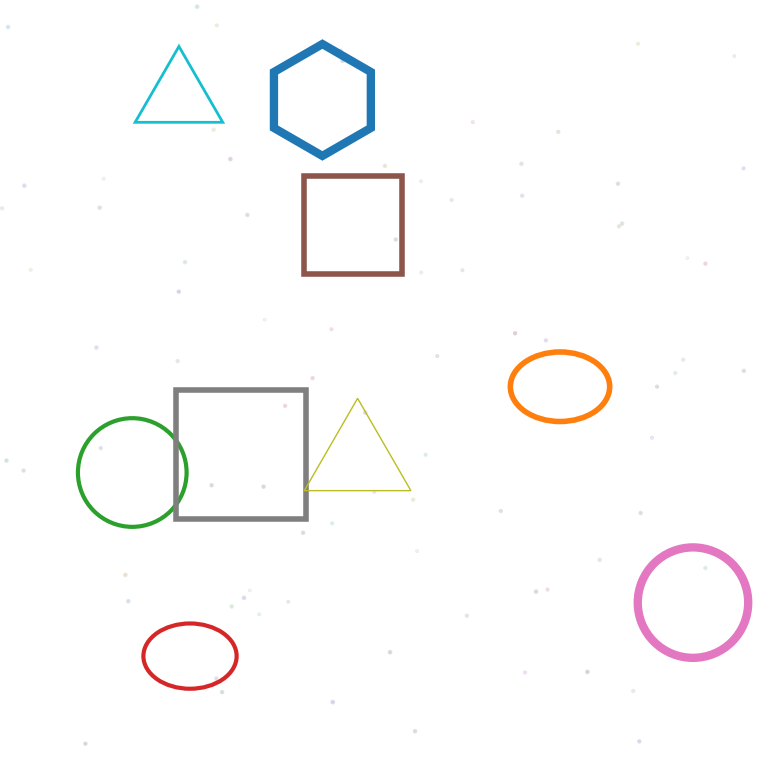[{"shape": "hexagon", "thickness": 3, "radius": 0.36, "center": [0.419, 0.87]}, {"shape": "oval", "thickness": 2, "radius": 0.32, "center": [0.727, 0.498]}, {"shape": "circle", "thickness": 1.5, "radius": 0.35, "center": [0.172, 0.386]}, {"shape": "oval", "thickness": 1.5, "radius": 0.3, "center": [0.247, 0.148]}, {"shape": "square", "thickness": 2, "radius": 0.32, "center": [0.458, 0.708]}, {"shape": "circle", "thickness": 3, "radius": 0.36, "center": [0.9, 0.217]}, {"shape": "square", "thickness": 2, "radius": 0.42, "center": [0.313, 0.41]}, {"shape": "triangle", "thickness": 0.5, "radius": 0.4, "center": [0.464, 0.403]}, {"shape": "triangle", "thickness": 1, "radius": 0.33, "center": [0.232, 0.874]}]